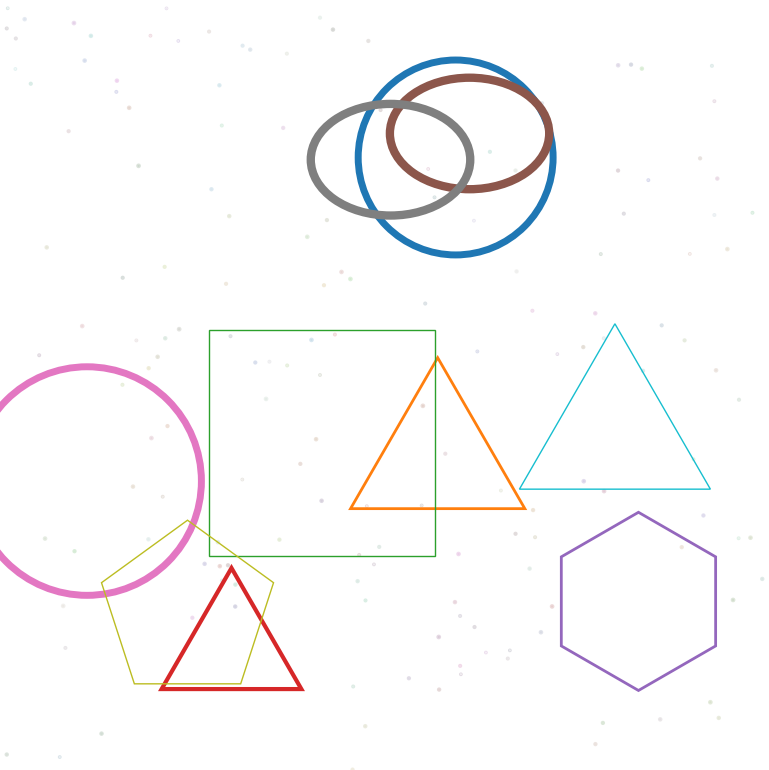[{"shape": "circle", "thickness": 2.5, "radius": 0.63, "center": [0.592, 0.795]}, {"shape": "triangle", "thickness": 1, "radius": 0.65, "center": [0.568, 0.405]}, {"shape": "square", "thickness": 0.5, "radius": 0.73, "center": [0.418, 0.424]}, {"shape": "triangle", "thickness": 1.5, "radius": 0.52, "center": [0.301, 0.157]}, {"shape": "hexagon", "thickness": 1, "radius": 0.58, "center": [0.829, 0.219]}, {"shape": "oval", "thickness": 3, "radius": 0.52, "center": [0.61, 0.827]}, {"shape": "circle", "thickness": 2.5, "radius": 0.74, "center": [0.113, 0.375]}, {"shape": "oval", "thickness": 3, "radius": 0.52, "center": [0.507, 0.793]}, {"shape": "pentagon", "thickness": 0.5, "radius": 0.59, "center": [0.244, 0.207]}, {"shape": "triangle", "thickness": 0.5, "radius": 0.72, "center": [0.799, 0.436]}]